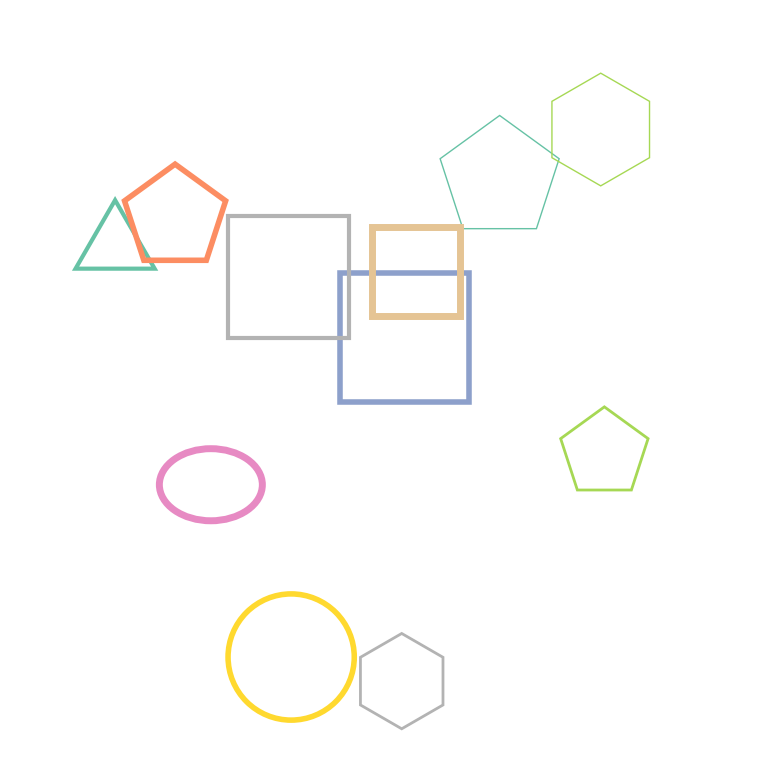[{"shape": "pentagon", "thickness": 0.5, "radius": 0.41, "center": [0.649, 0.769]}, {"shape": "triangle", "thickness": 1.5, "radius": 0.3, "center": [0.149, 0.681]}, {"shape": "pentagon", "thickness": 2, "radius": 0.35, "center": [0.227, 0.718]}, {"shape": "square", "thickness": 2, "radius": 0.42, "center": [0.526, 0.562]}, {"shape": "oval", "thickness": 2.5, "radius": 0.33, "center": [0.274, 0.37]}, {"shape": "hexagon", "thickness": 0.5, "radius": 0.37, "center": [0.78, 0.832]}, {"shape": "pentagon", "thickness": 1, "radius": 0.3, "center": [0.785, 0.412]}, {"shape": "circle", "thickness": 2, "radius": 0.41, "center": [0.378, 0.147]}, {"shape": "square", "thickness": 2.5, "radius": 0.29, "center": [0.54, 0.647]}, {"shape": "square", "thickness": 1.5, "radius": 0.39, "center": [0.375, 0.64]}, {"shape": "hexagon", "thickness": 1, "radius": 0.31, "center": [0.522, 0.115]}]